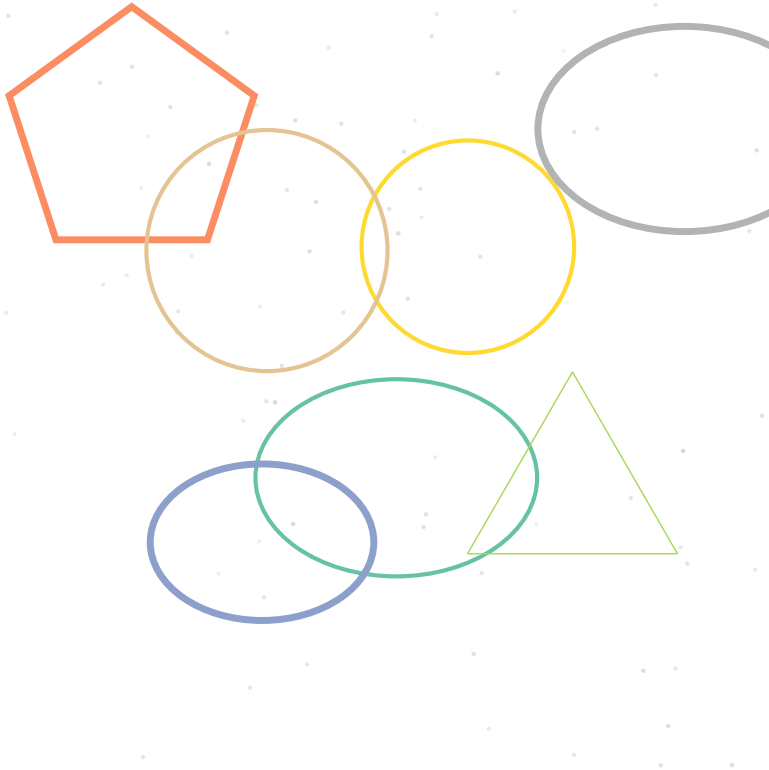[{"shape": "oval", "thickness": 1.5, "radius": 0.91, "center": [0.515, 0.379]}, {"shape": "pentagon", "thickness": 2.5, "radius": 0.84, "center": [0.171, 0.824]}, {"shape": "oval", "thickness": 2.5, "radius": 0.73, "center": [0.34, 0.296]}, {"shape": "triangle", "thickness": 0.5, "radius": 0.79, "center": [0.744, 0.36]}, {"shape": "circle", "thickness": 1.5, "radius": 0.69, "center": [0.608, 0.68]}, {"shape": "circle", "thickness": 1.5, "radius": 0.78, "center": [0.347, 0.675]}, {"shape": "oval", "thickness": 2.5, "radius": 0.95, "center": [0.889, 0.832]}]